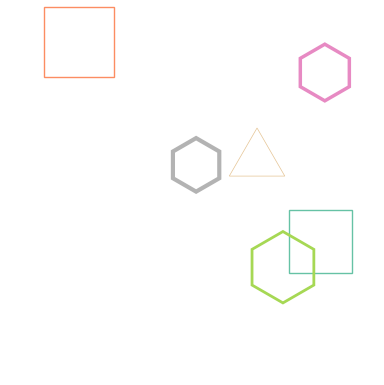[{"shape": "square", "thickness": 1, "radius": 0.41, "center": [0.833, 0.373]}, {"shape": "square", "thickness": 1, "radius": 0.45, "center": [0.206, 0.891]}, {"shape": "hexagon", "thickness": 2.5, "radius": 0.37, "center": [0.844, 0.812]}, {"shape": "hexagon", "thickness": 2, "radius": 0.46, "center": [0.735, 0.306]}, {"shape": "triangle", "thickness": 0.5, "radius": 0.42, "center": [0.668, 0.584]}, {"shape": "hexagon", "thickness": 3, "radius": 0.35, "center": [0.509, 0.572]}]